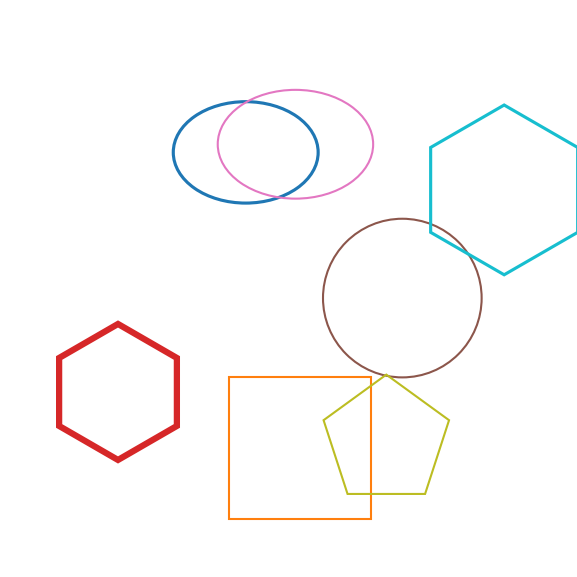[{"shape": "oval", "thickness": 1.5, "radius": 0.63, "center": [0.425, 0.735]}, {"shape": "square", "thickness": 1, "radius": 0.62, "center": [0.519, 0.223]}, {"shape": "hexagon", "thickness": 3, "radius": 0.59, "center": [0.204, 0.32]}, {"shape": "circle", "thickness": 1, "radius": 0.69, "center": [0.697, 0.483]}, {"shape": "oval", "thickness": 1, "radius": 0.67, "center": [0.512, 0.749]}, {"shape": "pentagon", "thickness": 1, "radius": 0.57, "center": [0.669, 0.236]}, {"shape": "hexagon", "thickness": 1.5, "radius": 0.73, "center": [0.873, 0.67]}]